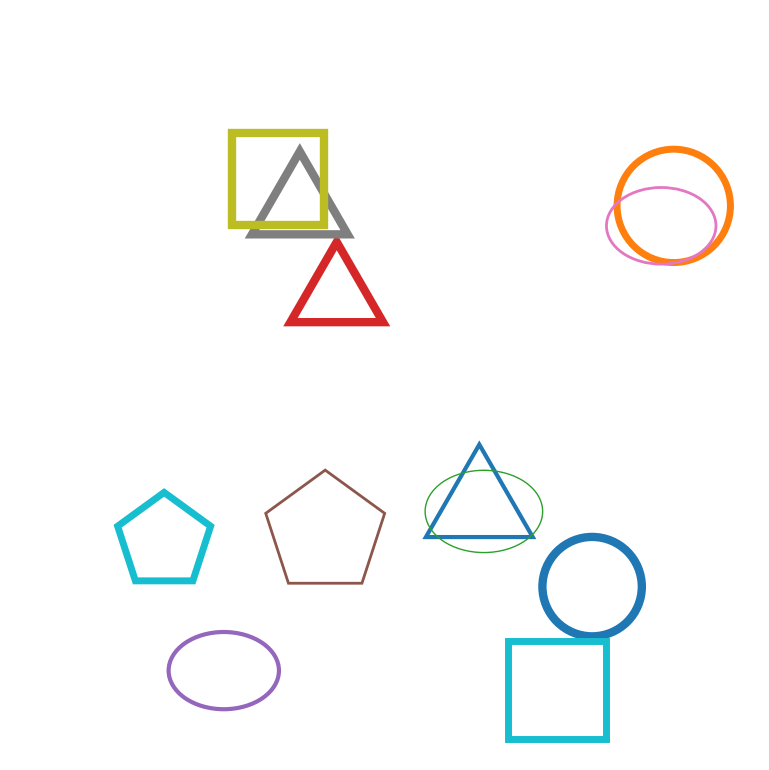[{"shape": "triangle", "thickness": 1.5, "radius": 0.4, "center": [0.622, 0.343]}, {"shape": "circle", "thickness": 3, "radius": 0.32, "center": [0.769, 0.238]}, {"shape": "circle", "thickness": 2.5, "radius": 0.37, "center": [0.875, 0.733]}, {"shape": "oval", "thickness": 0.5, "radius": 0.38, "center": [0.628, 0.336]}, {"shape": "triangle", "thickness": 3, "radius": 0.35, "center": [0.437, 0.616]}, {"shape": "oval", "thickness": 1.5, "radius": 0.36, "center": [0.291, 0.129]}, {"shape": "pentagon", "thickness": 1, "radius": 0.41, "center": [0.422, 0.308]}, {"shape": "oval", "thickness": 1, "radius": 0.36, "center": [0.859, 0.707]}, {"shape": "triangle", "thickness": 3, "radius": 0.36, "center": [0.389, 0.732]}, {"shape": "square", "thickness": 3, "radius": 0.3, "center": [0.361, 0.768]}, {"shape": "pentagon", "thickness": 2.5, "radius": 0.32, "center": [0.213, 0.297]}, {"shape": "square", "thickness": 2.5, "radius": 0.32, "center": [0.724, 0.104]}]